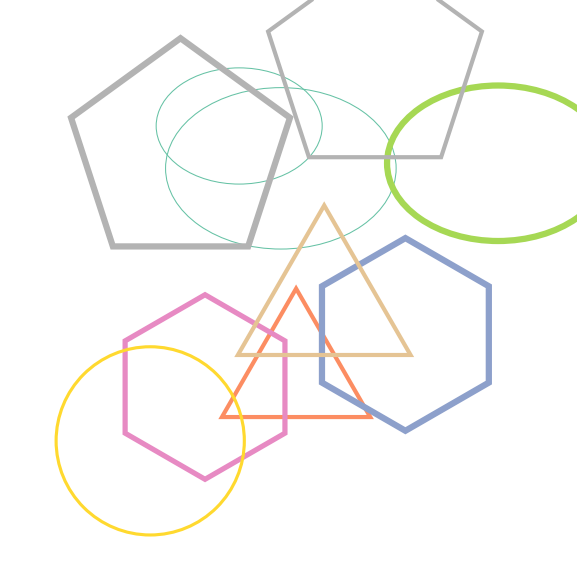[{"shape": "oval", "thickness": 0.5, "radius": 0.72, "center": [0.414, 0.781]}, {"shape": "oval", "thickness": 0.5, "radius": 1.0, "center": [0.486, 0.708]}, {"shape": "triangle", "thickness": 2, "radius": 0.74, "center": [0.513, 0.351]}, {"shape": "hexagon", "thickness": 3, "radius": 0.83, "center": [0.702, 0.42]}, {"shape": "hexagon", "thickness": 2.5, "radius": 0.8, "center": [0.355, 0.329]}, {"shape": "oval", "thickness": 3, "radius": 0.96, "center": [0.863, 0.716]}, {"shape": "circle", "thickness": 1.5, "radius": 0.81, "center": [0.26, 0.236]}, {"shape": "triangle", "thickness": 2, "radius": 0.86, "center": [0.561, 0.471]}, {"shape": "pentagon", "thickness": 2, "radius": 0.97, "center": [0.649, 0.884]}, {"shape": "pentagon", "thickness": 3, "radius": 1.0, "center": [0.313, 0.734]}]